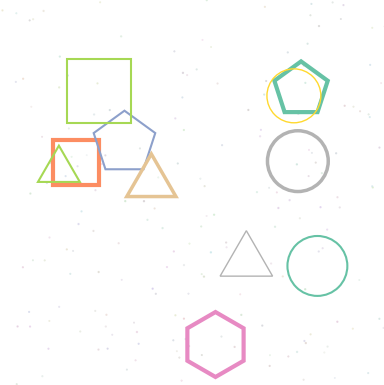[{"shape": "pentagon", "thickness": 3, "radius": 0.36, "center": [0.782, 0.768]}, {"shape": "circle", "thickness": 1.5, "radius": 0.39, "center": [0.824, 0.309]}, {"shape": "square", "thickness": 3, "radius": 0.29, "center": [0.197, 0.578]}, {"shape": "pentagon", "thickness": 1.5, "radius": 0.42, "center": [0.323, 0.628]}, {"shape": "hexagon", "thickness": 3, "radius": 0.42, "center": [0.56, 0.105]}, {"shape": "triangle", "thickness": 1.5, "radius": 0.31, "center": [0.153, 0.559]}, {"shape": "square", "thickness": 1.5, "radius": 0.41, "center": [0.256, 0.764]}, {"shape": "circle", "thickness": 1, "radius": 0.35, "center": [0.763, 0.751]}, {"shape": "triangle", "thickness": 2.5, "radius": 0.37, "center": [0.393, 0.526]}, {"shape": "circle", "thickness": 2.5, "radius": 0.39, "center": [0.774, 0.581]}, {"shape": "triangle", "thickness": 1, "radius": 0.39, "center": [0.64, 0.322]}]